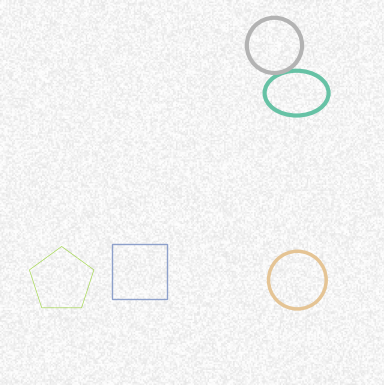[{"shape": "oval", "thickness": 3, "radius": 0.42, "center": [0.77, 0.758]}, {"shape": "square", "thickness": 1, "radius": 0.36, "center": [0.362, 0.295]}, {"shape": "pentagon", "thickness": 0.5, "radius": 0.44, "center": [0.16, 0.272]}, {"shape": "circle", "thickness": 2.5, "radius": 0.37, "center": [0.772, 0.272]}, {"shape": "circle", "thickness": 3, "radius": 0.36, "center": [0.713, 0.882]}]